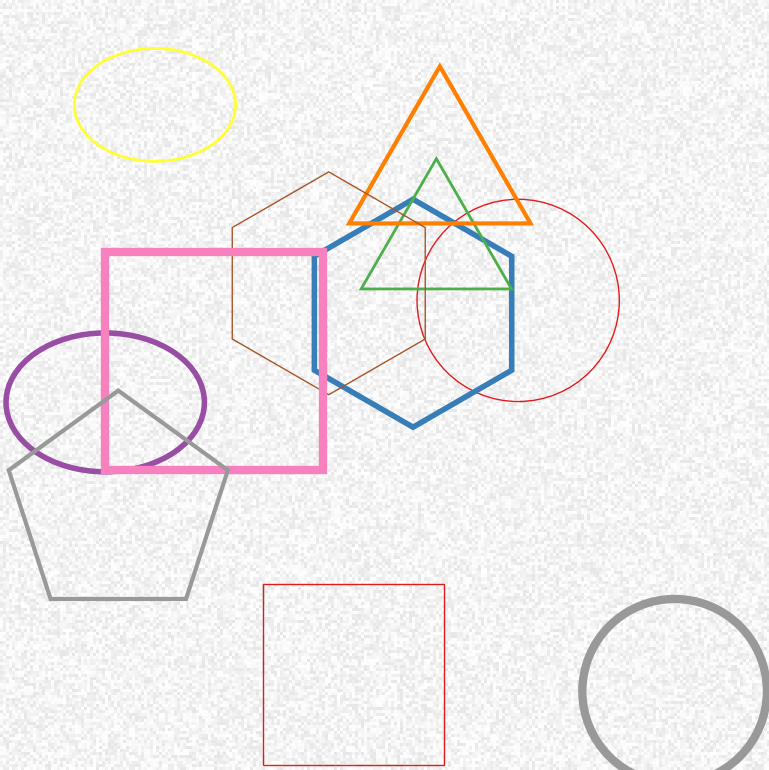[{"shape": "square", "thickness": 0.5, "radius": 0.59, "center": [0.459, 0.124]}, {"shape": "circle", "thickness": 0.5, "radius": 0.66, "center": [0.673, 0.61]}, {"shape": "hexagon", "thickness": 2, "radius": 0.74, "center": [0.536, 0.593]}, {"shape": "triangle", "thickness": 1, "radius": 0.56, "center": [0.567, 0.681]}, {"shape": "oval", "thickness": 2, "radius": 0.64, "center": [0.137, 0.477]}, {"shape": "triangle", "thickness": 1.5, "radius": 0.68, "center": [0.571, 0.778]}, {"shape": "oval", "thickness": 1, "radius": 0.52, "center": [0.201, 0.864]}, {"shape": "hexagon", "thickness": 0.5, "radius": 0.72, "center": [0.427, 0.632]}, {"shape": "square", "thickness": 3, "radius": 0.71, "center": [0.278, 0.531]}, {"shape": "circle", "thickness": 3, "radius": 0.6, "center": [0.876, 0.102]}, {"shape": "pentagon", "thickness": 1.5, "radius": 0.75, "center": [0.154, 0.343]}]